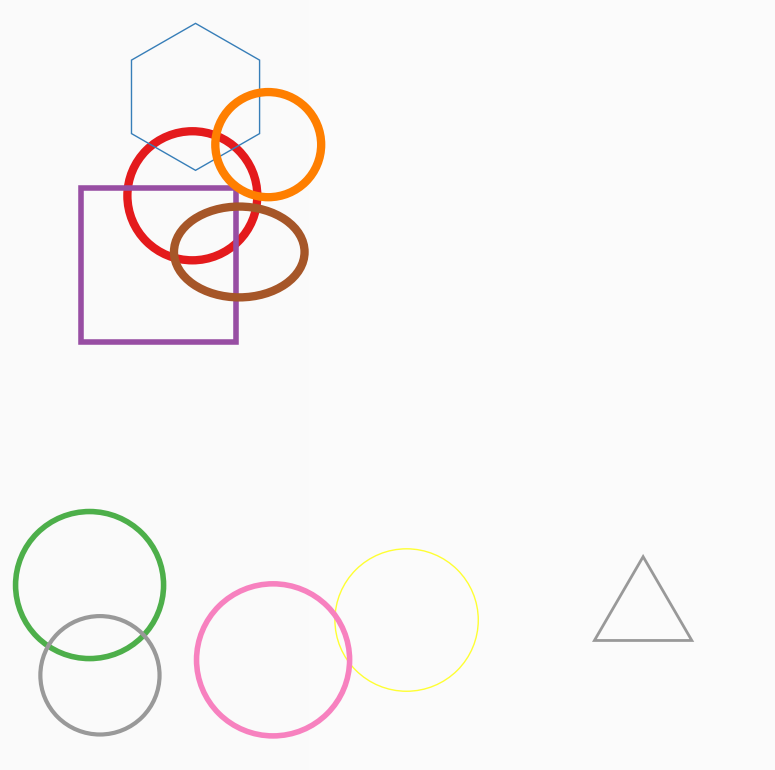[{"shape": "circle", "thickness": 3, "radius": 0.42, "center": [0.248, 0.746]}, {"shape": "hexagon", "thickness": 0.5, "radius": 0.48, "center": [0.252, 0.874]}, {"shape": "circle", "thickness": 2, "radius": 0.48, "center": [0.116, 0.24]}, {"shape": "square", "thickness": 2, "radius": 0.5, "center": [0.204, 0.656]}, {"shape": "circle", "thickness": 3, "radius": 0.34, "center": [0.346, 0.812]}, {"shape": "circle", "thickness": 0.5, "radius": 0.46, "center": [0.525, 0.195]}, {"shape": "oval", "thickness": 3, "radius": 0.42, "center": [0.309, 0.673]}, {"shape": "circle", "thickness": 2, "radius": 0.49, "center": [0.352, 0.143]}, {"shape": "circle", "thickness": 1.5, "radius": 0.38, "center": [0.129, 0.123]}, {"shape": "triangle", "thickness": 1, "radius": 0.36, "center": [0.83, 0.204]}]